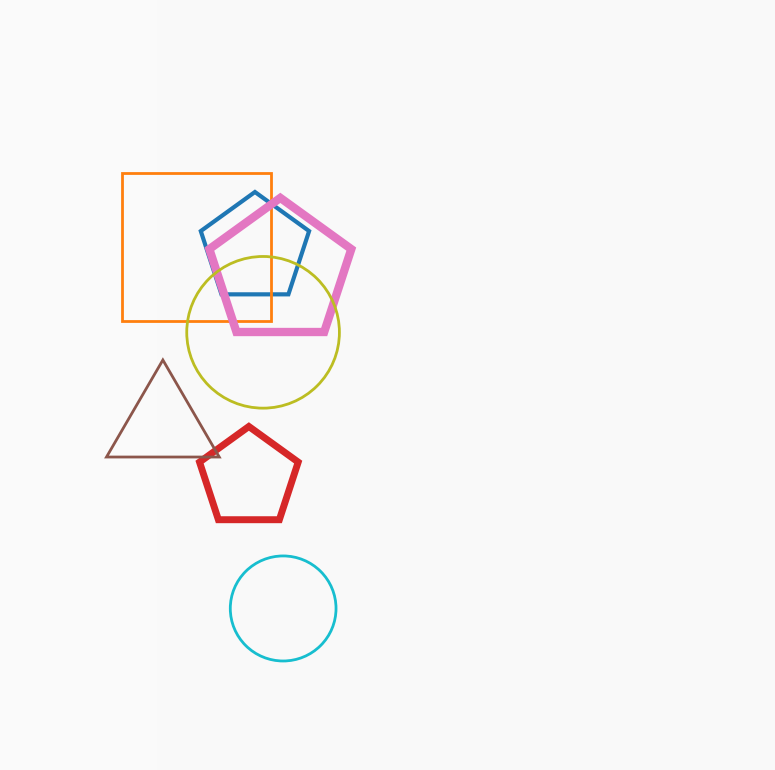[{"shape": "pentagon", "thickness": 1.5, "radius": 0.37, "center": [0.329, 0.677]}, {"shape": "square", "thickness": 1, "radius": 0.48, "center": [0.254, 0.679]}, {"shape": "pentagon", "thickness": 2.5, "radius": 0.33, "center": [0.321, 0.379]}, {"shape": "triangle", "thickness": 1, "radius": 0.42, "center": [0.21, 0.448]}, {"shape": "pentagon", "thickness": 3, "radius": 0.48, "center": [0.362, 0.647]}, {"shape": "circle", "thickness": 1, "radius": 0.49, "center": [0.339, 0.568]}, {"shape": "circle", "thickness": 1, "radius": 0.34, "center": [0.365, 0.21]}]